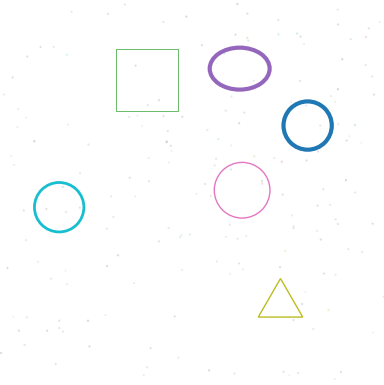[{"shape": "circle", "thickness": 3, "radius": 0.31, "center": [0.799, 0.674]}, {"shape": "square", "thickness": 0.5, "radius": 0.4, "center": [0.382, 0.792]}, {"shape": "oval", "thickness": 3, "radius": 0.39, "center": [0.623, 0.822]}, {"shape": "circle", "thickness": 1, "radius": 0.36, "center": [0.629, 0.506]}, {"shape": "triangle", "thickness": 1, "radius": 0.33, "center": [0.729, 0.21]}, {"shape": "circle", "thickness": 2, "radius": 0.32, "center": [0.154, 0.462]}]